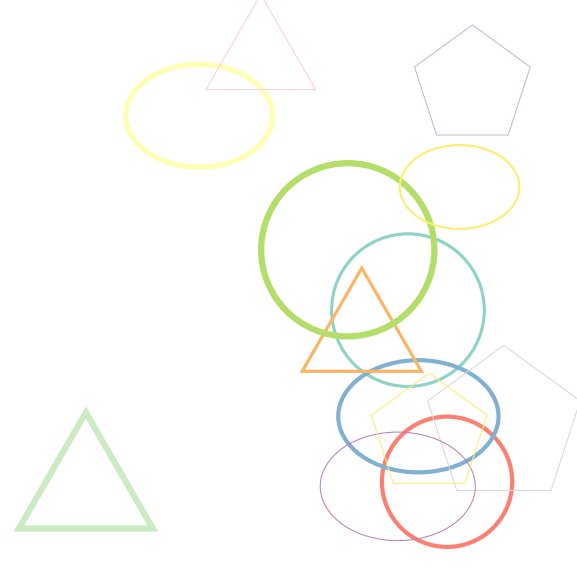[{"shape": "circle", "thickness": 1.5, "radius": 0.66, "center": [0.706, 0.462]}, {"shape": "oval", "thickness": 2.5, "radius": 0.64, "center": [0.345, 0.799]}, {"shape": "pentagon", "thickness": 0.5, "radius": 0.53, "center": [0.818, 0.851]}, {"shape": "circle", "thickness": 2, "radius": 0.56, "center": [0.774, 0.165]}, {"shape": "oval", "thickness": 2, "radius": 0.69, "center": [0.724, 0.278]}, {"shape": "triangle", "thickness": 1.5, "radius": 0.6, "center": [0.626, 0.416]}, {"shape": "circle", "thickness": 3, "radius": 0.75, "center": [0.602, 0.567]}, {"shape": "triangle", "thickness": 0.5, "radius": 0.55, "center": [0.452, 0.899]}, {"shape": "pentagon", "thickness": 0.5, "radius": 0.69, "center": [0.872, 0.262]}, {"shape": "oval", "thickness": 0.5, "radius": 0.67, "center": [0.689, 0.157]}, {"shape": "triangle", "thickness": 3, "radius": 0.67, "center": [0.149, 0.151]}, {"shape": "oval", "thickness": 1, "radius": 0.52, "center": [0.796, 0.675]}, {"shape": "pentagon", "thickness": 0.5, "radius": 0.53, "center": [0.743, 0.248]}]